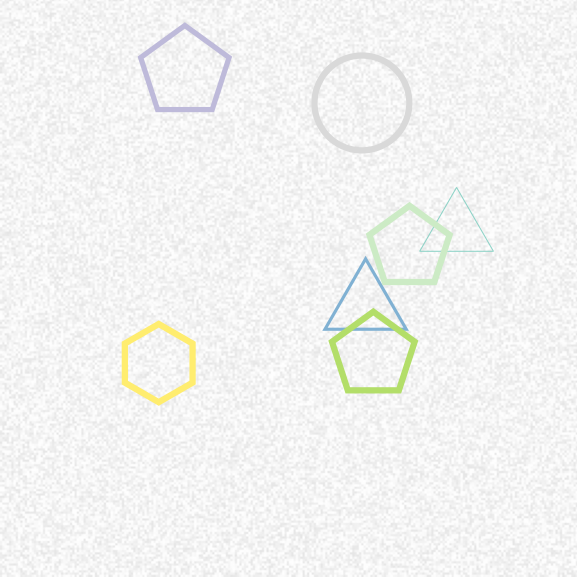[{"shape": "triangle", "thickness": 0.5, "radius": 0.37, "center": [0.791, 0.601]}, {"shape": "pentagon", "thickness": 2.5, "radius": 0.4, "center": [0.32, 0.875]}, {"shape": "triangle", "thickness": 1.5, "radius": 0.41, "center": [0.633, 0.47]}, {"shape": "pentagon", "thickness": 3, "radius": 0.38, "center": [0.646, 0.384]}, {"shape": "circle", "thickness": 3, "radius": 0.41, "center": [0.627, 0.821]}, {"shape": "pentagon", "thickness": 3, "radius": 0.36, "center": [0.709, 0.57]}, {"shape": "hexagon", "thickness": 3, "radius": 0.34, "center": [0.275, 0.37]}]